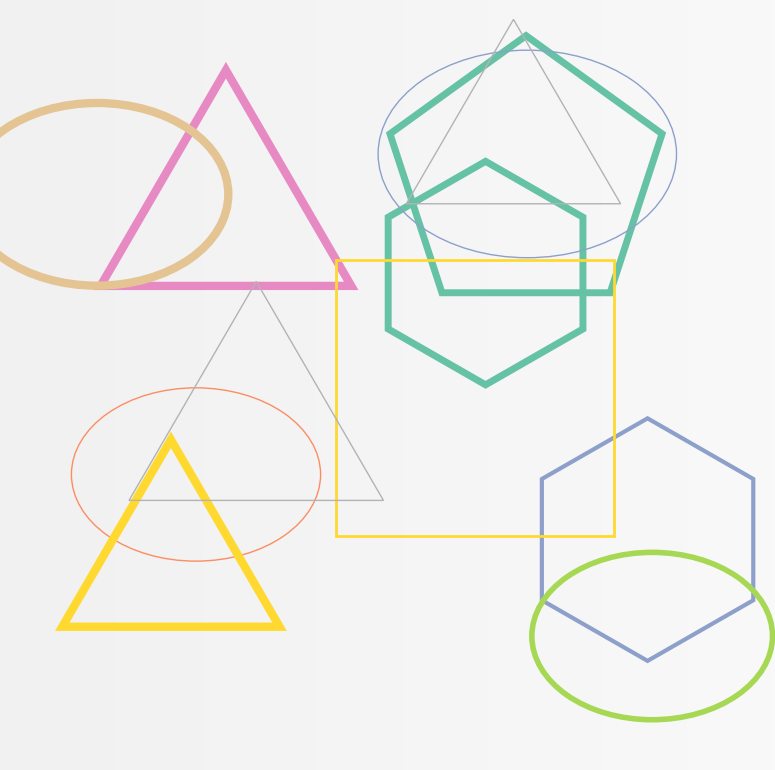[{"shape": "hexagon", "thickness": 2.5, "radius": 0.73, "center": [0.627, 0.645]}, {"shape": "pentagon", "thickness": 2.5, "radius": 0.92, "center": [0.679, 0.769]}, {"shape": "oval", "thickness": 0.5, "radius": 0.8, "center": [0.253, 0.384]}, {"shape": "hexagon", "thickness": 1.5, "radius": 0.79, "center": [0.836, 0.299]}, {"shape": "oval", "thickness": 0.5, "radius": 0.96, "center": [0.68, 0.8]}, {"shape": "triangle", "thickness": 3, "radius": 0.93, "center": [0.291, 0.722]}, {"shape": "oval", "thickness": 2, "radius": 0.78, "center": [0.842, 0.174]}, {"shape": "triangle", "thickness": 3, "radius": 0.81, "center": [0.221, 0.267]}, {"shape": "square", "thickness": 1, "radius": 0.9, "center": [0.613, 0.483]}, {"shape": "oval", "thickness": 3, "radius": 0.85, "center": [0.125, 0.748]}, {"shape": "triangle", "thickness": 0.5, "radius": 0.95, "center": [0.331, 0.445]}, {"shape": "triangle", "thickness": 0.5, "radius": 0.8, "center": [0.663, 0.815]}]